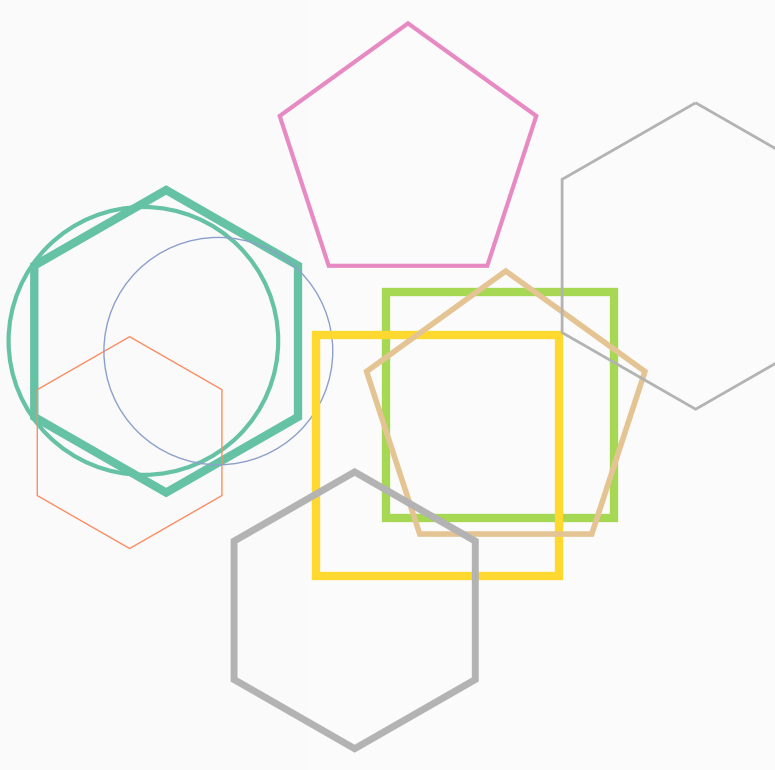[{"shape": "hexagon", "thickness": 3, "radius": 0.98, "center": [0.214, 0.557]}, {"shape": "circle", "thickness": 1.5, "radius": 0.87, "center": [0.185, 0.557]}, {"shape": "hexagon", "thickness": 0.5, "radius": 0.69, "center": [0.167, 0.425]}, {"shape": "circle", "thickness": 0.5, "radius": 0.74, "center": [0.282, 0.544]}, {"shape": "pentagon", "thickness": 1.5, "radius": 0.87, "center": [0.526, 0.796]}, {"shape": "square", "thickness": 3, "radius": 0.74, "center": [0.645, 0.474]}, {"shape": "square", "thickness": 3, "radius": 0.78, "center": [0.564, 0.408]}, {"shape": "pentagon", "thickness": 2, "radius": 0.94, "center": [0.653, 0.459]}, {"shape": "hexagon", "thickness": 2.5, "radius": 0.9, "center": [0.458, 0.207]}, {"shape": "hexagon", "thickness": 1, "radius": 0.99, "center": [0.898, 0.668]}]